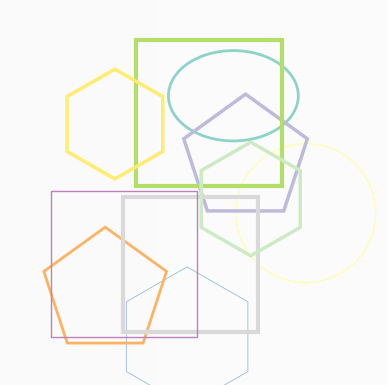[{"shape": "oval", "thickness": 2, "radius": 0.84, "center": [0.602, 0.751]}, {"shape": "circle", "thickness": 1, "radius": 0.9, "center": [0.789, 0.446]}, {"shape": "pentagon", "thickness": 2.5, "radius": 0.84, "center": [0.634, 0.588]}, {"shape": "hexagon", "thickness": 0.5, "radius": 0.91, "center": [0.483, 0.126]}, {"shape": "pentagon", "thickness": 2, "radius": 0.83, "center": [0.271, 0.244]}, {"shape": "square", "thickness": 3, "radius": 0.95, "center": [0.539, 0.706]}, {"shape": "square", "thickness": 3, "radius": 0.87, "center": [0.492, 0.312]}, {"shape": "square", "thickness": 1, "radius": 0.94, "center": [0.32, 0.314]}, {"shape": "hexagon", "thickness": 2.5, "radius": 0.74, "center": [0.647, 0.483]}, {"shape": "hexagon", "thickness": 2.5, "radius": 0.71, "center": [0.297, 0.678]}]